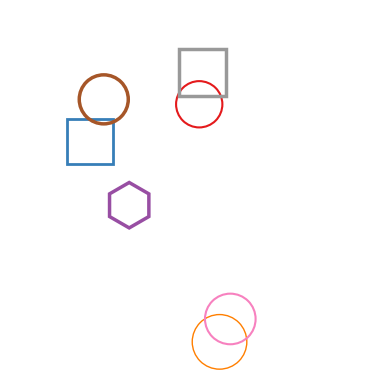[{"shape": "circle", "thickness": 1.5, "radius": 0.3, "center": [0.517, 0.729]}, {"shape": "square", "thickness": 2, "radius": 0.29, "center": [0.234, 0.633]}, {"shape": "hexagon", "thickness": 2.5, "radius": 0.29, "center": [0.336, 0.467]}, {"shape": "circle", "thickness": 1, "radius": 0.35, "center": [0.57, 0.112]}, {"shape": "circle", "thickness": 2.5, "radius": 0.32, "center": [0.27, 0.742]}, {"shape": "circle", "thickness": 1.5, "radius": 0.33, "center": [0.598, 0.172]}, {"shape": "square", "thickness": 2.5, "radius": 0.31, "center": [0.526, 0.811]}]